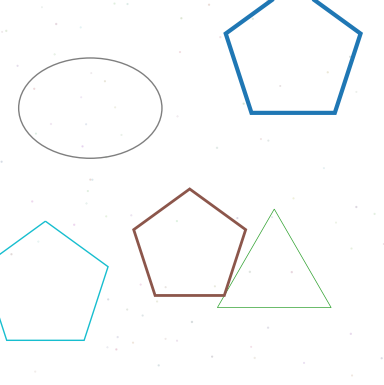[{"shape": "pentagon", "thickness": 3, "radius": 0.92, "center": [0.761, 0.856]}, {"shape": "triangle", "thickness": 0.5, "radius": 0.85, "center": [0.712, 0.286]}, {"shape": "pentagon", "thickness": 2, "radius": 0.76, "center": [0.493, 0.356]}, {"shape": "oval", "thickness": 1, "radius": 0.93, "center": [0.235, 0.719]}, {"shape": "pentagon", "thickness": 1, "radius": 0.86, "center": [0.118, 0.254]}]